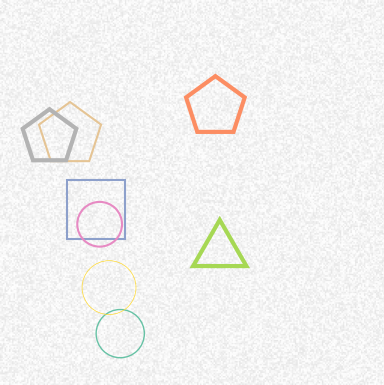[{"shape": "circle", "thickness": 1, "radius": 0.31, "center": [0.312, 0.133]}, {"shape": "pentagon", "thickness": 3, "radius": 0.4, "center": [0.559, 0.722]}, {"shape": "square", "thickness": 1.5, "radius": 0.38, "center": [0.25, 0.456]}, {"shape": "circle", "thickness": 1.5, "radius": 0.29, "center": [0.259, 0.418]}, {"shape": "triangle", "thickness": 3, "radius": 0.4, "center": [0.571, 0.349]}, {"shape": "circle", "thickness": 0.5, "radius": 0.35, "center": [0.283, 0.253]}, {"shape": "pentagon", "thickness": 1.5, "radius": 0.42, "center": [0.182, 0.65]}, {"shape": "pentagon", "thickness": 3, "radius": 0.37, "center": [0.129, 0.643]}]